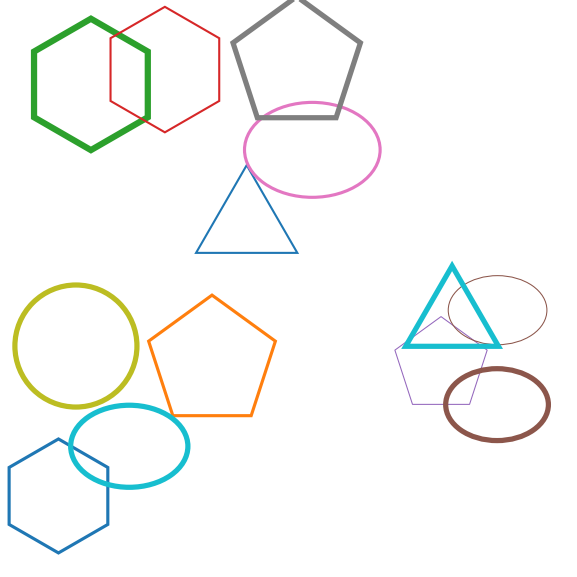[{"shape": "hexagon", "thickness": 1.5, "radius": 0.49, "center": [0.101, 0.14]}, {"shape": "triangle", "thickness": 1, "radius": 0.51, "center": [0.427, 0.612]}, {"shape": "pentagon", "thickness": 1.5, "radius": 0.58, "center": [0.367, 0.373]}, {"shape": "hexagon", "thickness": 3, "radius": 0.57, "center": [0.157, 0.853]}, {"shape": "hexagon", "thickness": 1, "radius": 0.54, "center": [0.286, 0.879]}, {"shape": "pentagon", "thickness": 0.5, "radius": 0.42, "center": [0.764, 0.367]}, {"shape": "oval", "thickness": 0.5, "radius": 0.43, "center": [0.862, 0.462]}, {"shape": "oval", "thickness": 2.5, "radius": 0.44, "center": [0.861, 0.298]}, {"shape": "oval", "thickness": 1.5, "radius": 0.59, "center": [0.541, 0.74]}, {"shape": "pentagon", "thickness": 2.5, "radius": 0.58, "center": [0.514, 0.889]}, {"shape": "circle", "thickness": 2.5, "radius": 0.53, "center": [0.131, 0.4]}, {"shape": "triangle", "thickness": 2.5, "radius": 0.46, "center": [0.783, 0.446]}, {"shape": "oval", "thickness": 2.5, "radius": 0.51, "center": [0.224, 0.226]}]